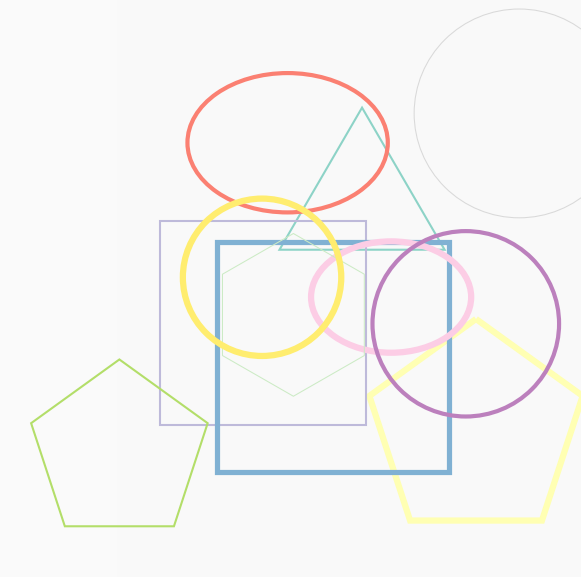[{"shape": "triangle", "thickness": 1, "radius": 0.82, "center": [0.623, 0.649]}, {"shape": "pentagon", "thickness": 3, "radius": 0.96, "center": [0.819, 0.254]}, {"shape": "square", "thickness": 1, "radius": 0.89, "center": [0.452, 0.44]}, {"shape": "oval", "thickness": 2, "radius": 0.86, "center": [0.495, 0.752]}, {"shape": "square", "thickness": 2.5, "radius": 1.0, "center": [0.573, 0.381]}, {"shape": "pentagon", "thickness": 1, "radius": 0.8, "center": [0.205, 0.217]}, {"shape": "oval", "thickness": 3, "radius": 0.69, "center": [0.673, 0.485]}, {"shape": "circle", "thickness": 0.5, "radius": 0.9, "center": [0.893, 0.803]}, {"shape": "circle", "thickness": 2, "radius": 0.8, "center": [0.801, 0.438]}, {"shape": "hexagon", "thickness": 0.5, "radius": 0.7, "center": [0.505, 0.454]}, {"shape": "circle", "thickness": 3, "radius": 0.68, "center": [0.451, 0.519]}]